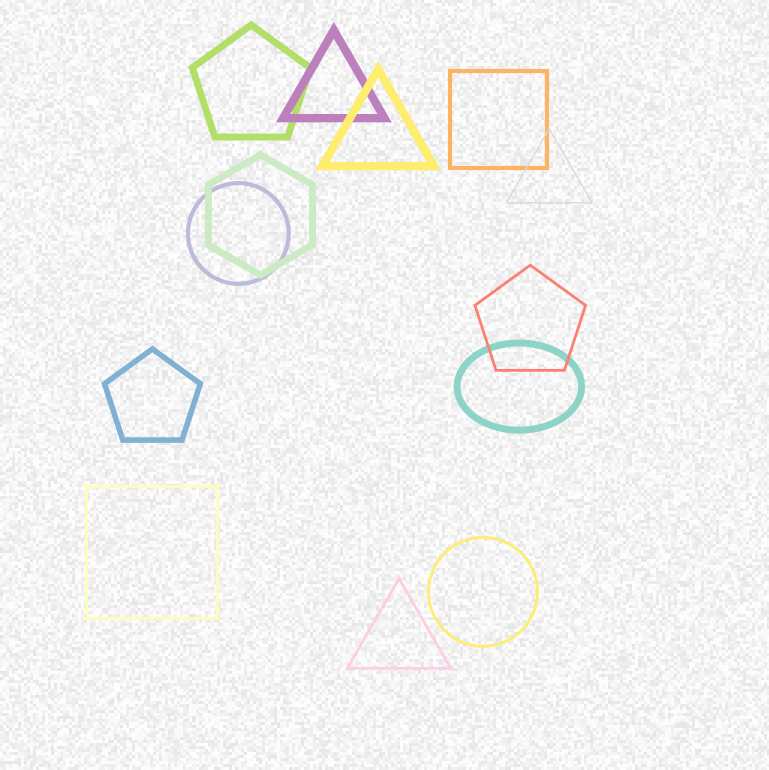[{"shape": "oval", "thickness": 2.5, "radius": 0.4, "center": [0.674, 0.498]}, {"shape": "square", "thickness": 1, "radius": 0.43, "center": [0.197, 0.283]}, {"shape": "circle", "thickness": 1.5, "radius": 0.33, "center": [0.31, 0.697]}, {"shape": "pentagon", "thickness": 1, "radius": 0.38, "center": [0.689, 0.58]}, {"shape": "pentagon", "thickness": 2, "radius": 0.33, "center": [0.198, 0.481]}, {"shape": "square", "thickness": 1.5, "radius": 0.31, "center": [0.648, 0.845]}, {"shape": "pentagon", "thickness": 2.5, "radius": 0.4, "center": [0.326, 0.887]}, {"shape": "triangle", "thickness": 1, "radius": 0.39, "center": [0.518, 0.171]}, {"shape": "triangle", "thickness": 0.5, "radius": 0.32, "center": [0.713, 0.769]}, {"shape": "triangle", "thickness": 3, "radius": 0.38, "center": [0.434, 0.885]}, {"shape": "hexagon", "thickness": 2.5, "radius": 0.39, "center": [0.338, 0.721]}, {"shape": "triangle", "thickness": 3, "radius": 0.42, "center": [0.491, 0.826]}, {"shape": "circle", "thickness": 1, "radius": 0.35, "center": [0.627, 0.231]}]